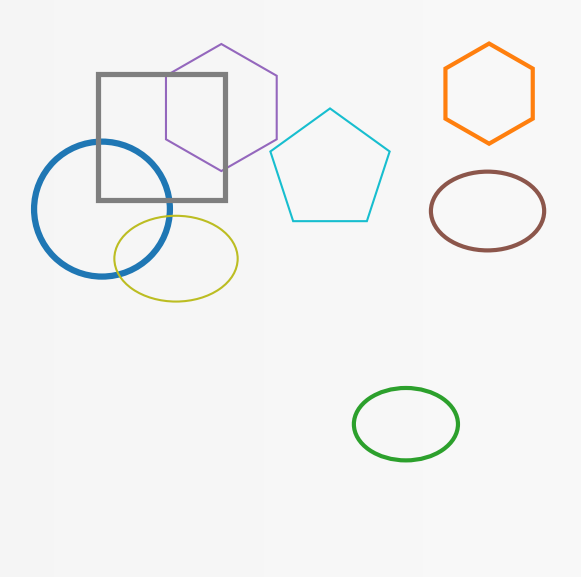[{"shape": "circle", "thickness": 3, "radius": 0.58, "center": [0.175, 0.637]}, {"shape": "hexagon", "thickness": 2, "radius": 0.43, "center": [0.841, 0.837]}, {"shape": "oval", "thickness": 2, "radius": 0.45, "center": [0.698, 0.265]}, {"shape": "hexagon", "thickness": 1, "radius": 0.55, "center": [0.381, 0.813]}, {"shape": "oval", "thickness": 2, "radius": 0.49, "center": [0.839, 0.634]}, {"shape": "square", "thickness": 2.5, "radius": 0.55, "center": [0.279, 0.761]}, {"shape": "oval", "thickness": 1, "radius": 0.53, "center": [0.303, 0.551]}, {"shape": "pentagon", "thickness": 1, "radius": 0.54, "center": [0.568, 0.703]}]